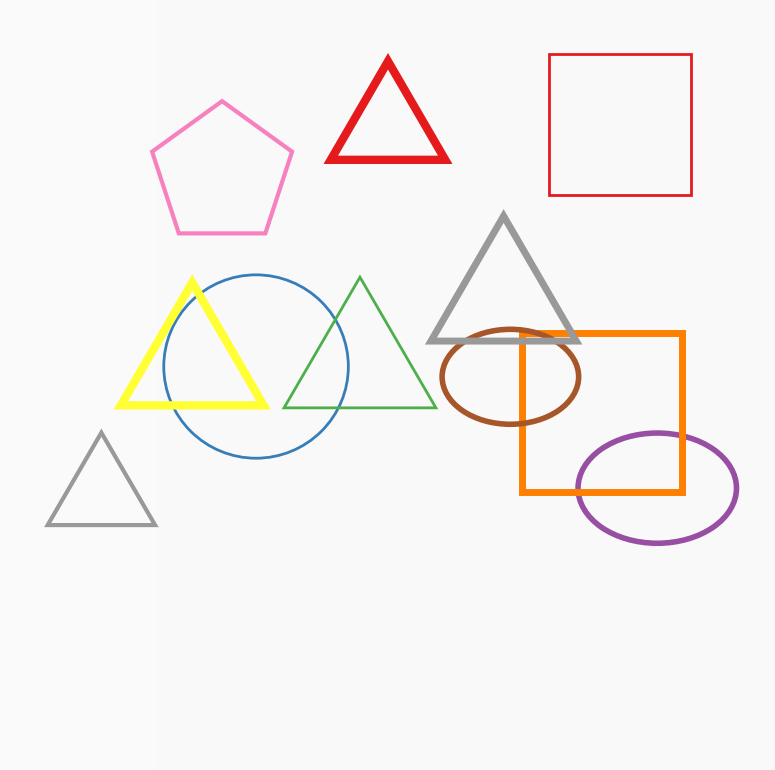[{"shape": "square", "thickness": 1, "radius": 0.46, "center": [0.8, 0.839]}, {"shape": "triangle", "thickness": 3, "radius": 0.43, "center": [0.501, 0.835]}, {"shape": "circle", "thickness": 1, "radius": 0.6, "center": [0.33, 0.524]}, {"shape": "triangle", "thickness": 1, "radius": 0.57, "center": [0.464, 0.527]}, {"shape": "oval", "thickness": 2, "radius": 0.51, "center": [0.848, 0.366]}, {"shape": "square", "thickness": 2.5, "radius": 0.52, "center": [0.777, 0.464]}, {"shape": "triangle", "thickness": 3, "radius": 0.53, "center": [0.248, 0.527]}, {"shape": "oval", "thickness": 2, "radius": 0.44, "center": [0.659, 0.511]}, {"shape": "pentagon", "thickness": 1.5, "radius": 0.47, "center": [0.287, 0.774]}, {"shape": "triangle", "thickness": 1.5, "radius": 0.4, "center": [0.131, 0.358]}, {"shape": "triangle", "thickness": 2.5, "radius": 0.54, "center": [0.65, 0.611]}]